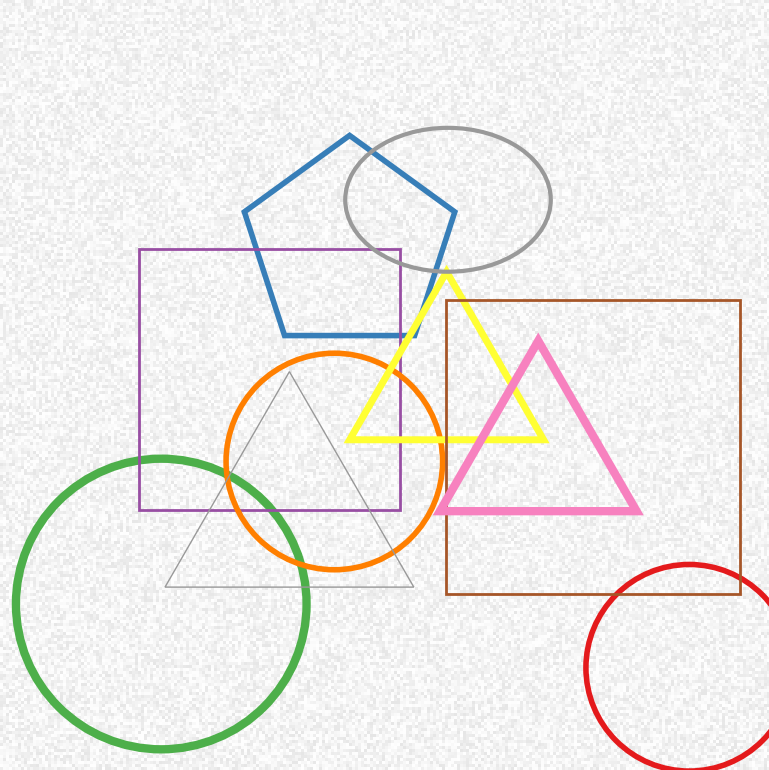[{"shape": "circle", "thickness": 2, "radius": 0.67, "center": [0.895, 0.133]}, {"shape": "pentagon", "thickness": 2, "radius": 0.72, "center": [0.454, 0.68]}, {"shape": "circle", "thickness": 3, "radius": 0.94, "center": [0.209, 0.216]}, {"shape": "square", "thickness": 1, "radius": 0.85, "center": [0.35, 0.507]}, {"shape": "circle", "thickness": 2, "radius": 0.7, "center": [0.434, 0.401]}, {"shape": "triangle", "thickness": 2.5, "radius": 0.73, "center": [0.58, 0.502]}, {"shape": "square", "thickness": 1, "radius": 0.96, "center": [0.77, 0.42]}, {"shape": "triangle", "thickness": 3, "radius": 0.74, "center": [0.699, 0.41]}, {"shape": "triangle", "thickness": 0.5, "radius": 0.93, "center": [0.376, 0.331]}, {"shape": "oval", "thickness": 1.5, "radius": 0.67, "center": [0.582, 0.741]}]